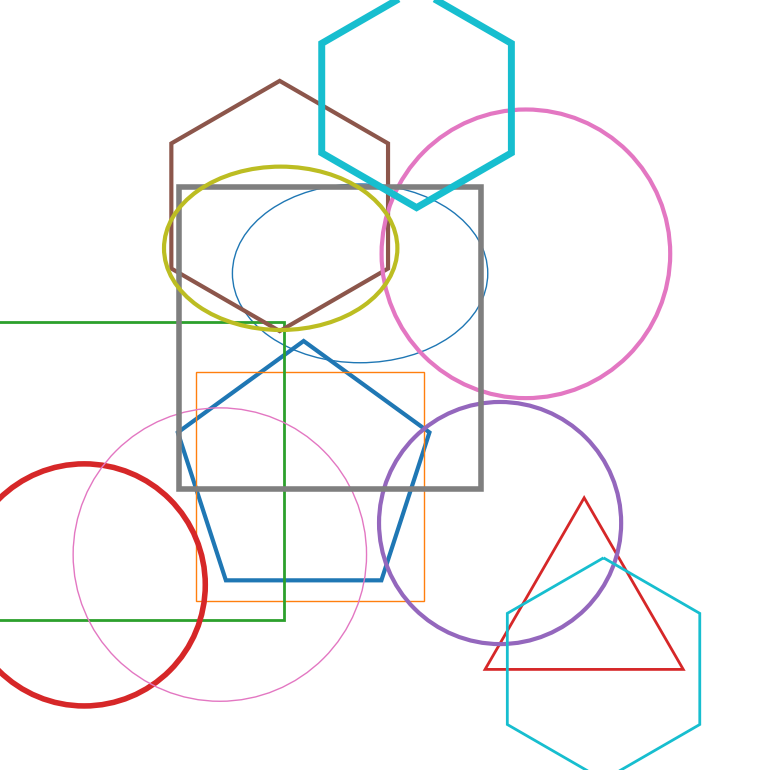[{"shape": "oval", "thickness": 0.5, "radius": 0.83, "center": [0.468, 0.645]}, {"shape": "pentagon", "thickness": 1.5, "radius": 0.86, "center": [0.394, 0.385]}, {"shape": "square", "thickness": 0.5, "radius": 0.74, "center": [0.402, 0.368]}, {"shape": "square", "thickness": 1, "radius": 0.97, "center": [0.175, 0.388]}, {"shape": "circle", "thickness": 2, "radius": 0.79, "center": [0.109, 0.24]}, {"shape": "triangle", "thickness": 1, "radius": 0.74, "center": [0.759, 0.205]}, {"shape": "circle", "thickness": 1.5, "radius": 0.79, "center": [0.649, 0.321]}, {"shape": "hexagon", "thickness": 1.5, "radius": 0.81, "center": [0.363, 0.732]}, {"shape": "circle", "thickness": 1.5, "radius": 0.94, "center": [0.683, 0.67]}, {"shape": "circle", "thickness": 0.5, "radius": 0.95, "center": [0.286, 0.28]}, {"shape": "square", "thickness": 2, "radius": 0.98, "center": [0.429, 0.561]}, {"shape": "oval", "thickness": 1.5, "radius": 0.76, "center": [0.365, 0.678]}, {"shape": "hexagon", "thickness": 1, "radius": 0.72, "center": [0.784, 0.131]}, {"shape": "hexagon", "thickness": 2.5, "radius": 0.71, "center": [0.541, 0.873]}]